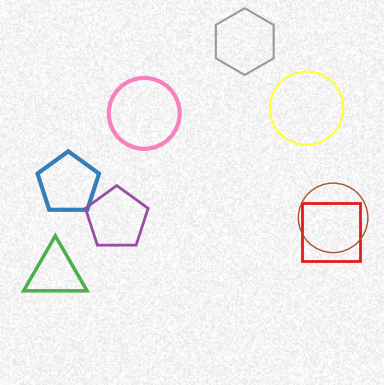[{"shape": "square", "thickness": 2, "radius": 0.38, "center": [0.861, 0.397]}, {"shape": "pentagon", "thickness": 3, "radius": 0.42, "center": [0.177, 0.523]}, {"shape": "triangle", "thickness": 2.5, "radius": 0.48, "center": [0.144, 0.292]}, {"shape": "pentagon", "thickness": 2, "radius": 0.43, "center": [0.303, 0.432]}, {"shape": "circle", "thickness": 1.5, "radius": 0.48, "center": [0.796, 0.719]}, {"shape": "circle", "thickness": 1, "radius": 0.45, "center": [0.865, 0.434]}, {"shape": "circle", "thickness": 3, "radius": 0.46, "center": [0.375, 0.706]}, {"shape": "hexagon", "thickness": 1.5, "radius": 0.43, "center": [0.636, 0.892]}]